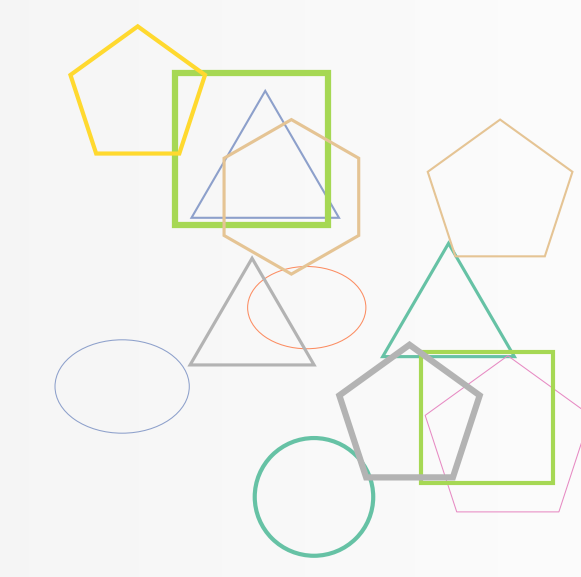[{"shape": "triangle", "thickness": 1.5, "radius": 0.65, "center": [0.772, 0.447]}, {"shape": "circle", "thickness": 2, "radius": 0.51, "center": [0.54, 0.139]}, {"shape": "oval", "thickness": 0.5, "radius": 0.51, "center": [0.528, 0.466]}, {"shape": "triangle", "thickness": 1, "radius": 0.73, "center": [0.456, 0.695]}, {"shape": "oval", "thickness": 0.5, "radius": 0.58, "center": [0.21, 0.33]}, {"shape": "pentagon", "thickness": 0.5, "radius": 0.75, "center": [0.874, 0.234]}, {"shape": "square", "thickness": 3, "radius": 0.66, "center": [0.433, 0.742]}, {"shape": "square", "thickness": 2, "radius": 0.57, "center": [0.838, 0.276]}, {"shape": "pentagon", "thickness": 2, "radius": 0.61, "center": [0.237, 0.832]}, {"shape": "pentagon", "thickness": 1, "radius": 0.65, "center": [0.86, 0.661]}, {"shape": "hexagon", "thickness": 1.5, "radius": 0.67, "center": [0.501, 0.658]}, {"shape": "triangle", "thickness": 1.5, "radius": 0.62, "center": [0.434, 0.429]}, {"shape": "pentagon", "thickness": 3, "radius": 0.63, "center": [0.705, 0.275]}]